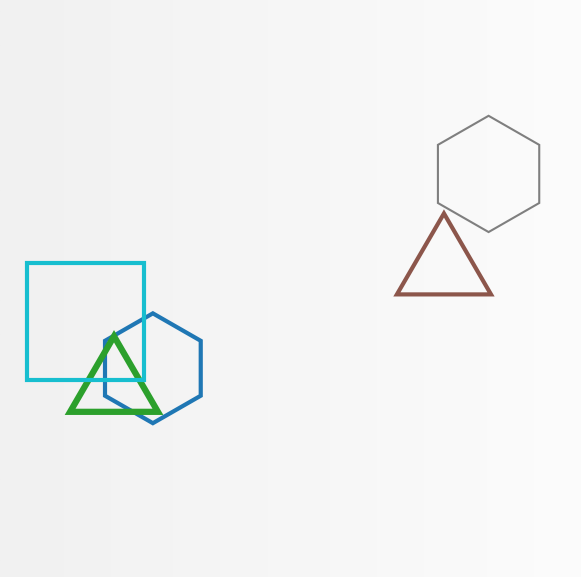[{"shape": "hexagon", "thickness": 2, "radius": 0.48, "center": [0.263, 0.361]}, {"shape": "triangle", "thickness": 3, "radius": 0.44, "center": [0.196, 0.33]}, {"shape": "triangle", "thickness": 2, "radius": 0.47, "center": [0.764, 0.536]}, {"shape": "hexagon", "thickness": 1, "radius": 0.5, "center": [0.841, 0.698]}, {"shape": "square", "thickness": 2, "radius": 0.51, "center": [0.147, 0.442]}]